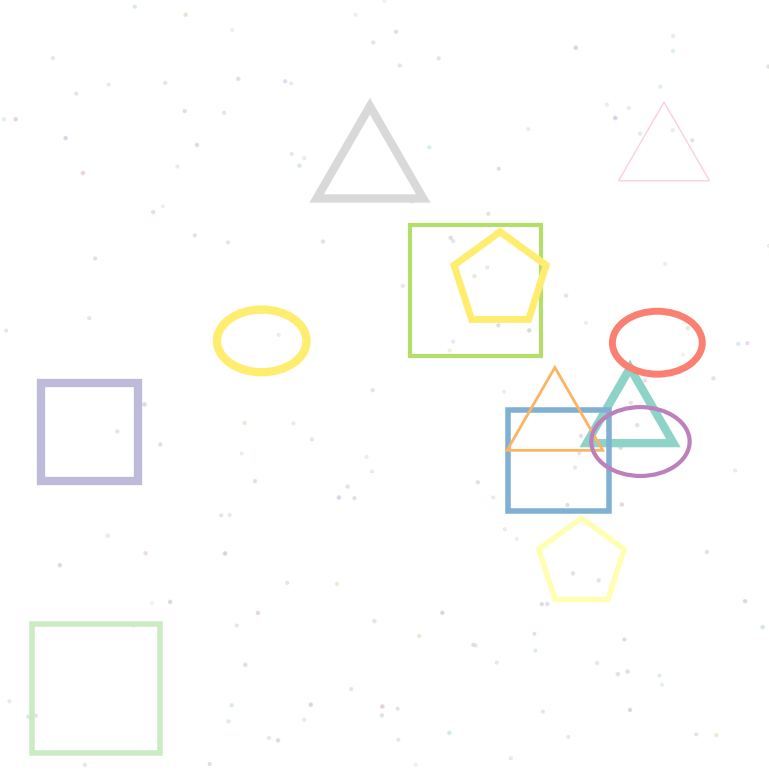[{"shape": "triangle", "thickness": 3, "radius": 0.33, "center": [0.818, 0.457]}, {"shape": "pentagon", "thickness": 2, "radius": 0.29, "center": [0.755, 0.269]}, {"shape": "square", "thickness": 3, "radius": 0.32, "center": [0.116, 0.439]}, {"shape": "oval", "thickness": 2.5, "radius": 0.29, "center": [0.854, 0.555]}, {"shape": "square", "thickness": 2, "radius": 0.33, "center": [0.726, 0.402]}, {"shape": "triangle", "thickness": 1, "radius": 0.36, "center": [0.721, 0.451]}, {"shape": "square", "thickness": 1.5, "radius": 0.42, "center": [0.618, 0.622]}, {"shape": "triangle", "thickness": 0.5, "radius": 0.34, "center": [0.862, 0.799]}, {"shape": "triangle", "thickness": 3, "radius": 0.4, "center": [0.48, 0.782]}, {"shape": "oval", "thickness": 1.5, "radius": 0.32, "center": [0.832, 0.427]}, {"shape": "square", "thickness": 2, "radius": 0.42, "center": [0.125, 0.106]}, {"shape": "oval", "thickness": 3, "radius": 0.29, "center": [0.34, 0.557]}, {"shape": "pentagon", "thickness": 2.5, "radius": 0.31, "center": [0.649, 0.636]}]